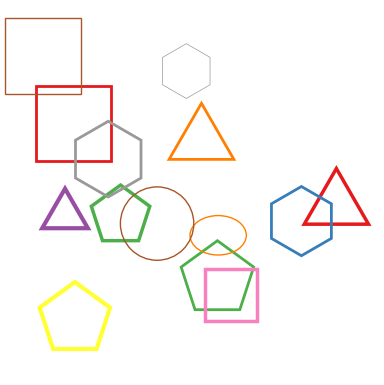[{"shape": "triangle", "thickness": 2.5, "radius": 0.48, "center": [0.874, 0.466]}, {"shape": "square", "thickness": 2, "radius": 0.49, "center": [0.191, 0.679]}, {"shape": "hexagon", "thickness": 2, "radius": 0.45, "center": [0.783, 0.426]}, {"shape": "pentagon", "thickness": 2.5, "radius": 0.4, "center": [0.313, 0.439]}, {"shape": "pentagon", "thickness": 2, "radius": 0.5, "center": [0.565, 0.276]}, {"shape": "triangle", "thickness": 3, "radius": 0.34, "center": [0.169, 0.441]}, {"shape": "oval", "thickness": 1, "radius": 0.37, "center": [0.567, 0.389]}, {"shape": "triangle", "thickness": 2, "radius": 0.49, "center": [0.523, 0.635]}, {"shape": "pentagon", "thickness": 3, "radius": 0.48, "center": [0.194, 0.171]}, {"shape": "circle", "thickness": 1, "radius": 0.48, "center": [0.408, 0.419]}, {"shape": "square", "thickness": 1, "radius": 0.49, "center": [0.111, 0.855]}, {"shape": "square", "thickness": 2.5, "radius": 0.34, "center": [0.599, 0.234]}, {"shape": "hexagon", "thickness": 0.5, "radius": 0.36, "center": [0.484, 0.815]}, {"shape": "hexagon", "thickness": 2, "radius": 0.49, "center": [0.281, 0.587]}]